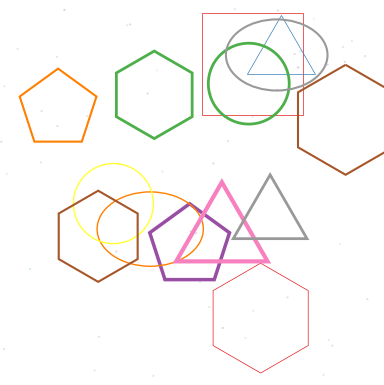[{"shape": "square", "thickness": 0.5, "radius": 0.66, "center": [0.656, 0.833]}, {"shape": "hexagon", "thickness": 0.5, "radius": 0.71, "center": [0.677, 0.174]}, {"shape": "triangle", "thickness": 0.5, "radius": 0.51, "center": [0.731, 0.858]}, {"shape": "circle", "thickness": 2, "radius": 0.53, "center": [0.646, 0.783]}, {"shape": "hexagon", "thickness": 2, "radius": 0.57, "center": [0.401, 0.754]}, {"shape": "pentagon", "thickness": 2.5, "radius": 0.54, "center": [0.493, 0.362]}, {"shape": "oval", "thickness": 1, "radius": 0.69, "center": [0.39, 0.405]}, {"shape": "pentagon", "thickness": 1.5, "radius": 0.52, "center": [0.151, 0.717]}, {"shape": "circle", "thickness": 1, "radius": 0.52, "center": [0.295, 0.471]}, {"shape": "hexagon", "thickness": 1.5, "radius": 0.59, "center": [0.255, 0.386]}, {"shape": "hexagon", "thickness": 1.5, "radius": 0.71, "center": [0.898, 0.689]}, {"shape": "triangle", "thickness": 3, "radius": 0.69, "center": [0.576, 0.39]}, {"shape": "triangle", "thickness": 2, "radius": 0.55, "center": [0.702, 0.435]}, {"shape": "oval", "thickness": 1.5, "radius": 0.66, "center": [0.719, 0.857]}]